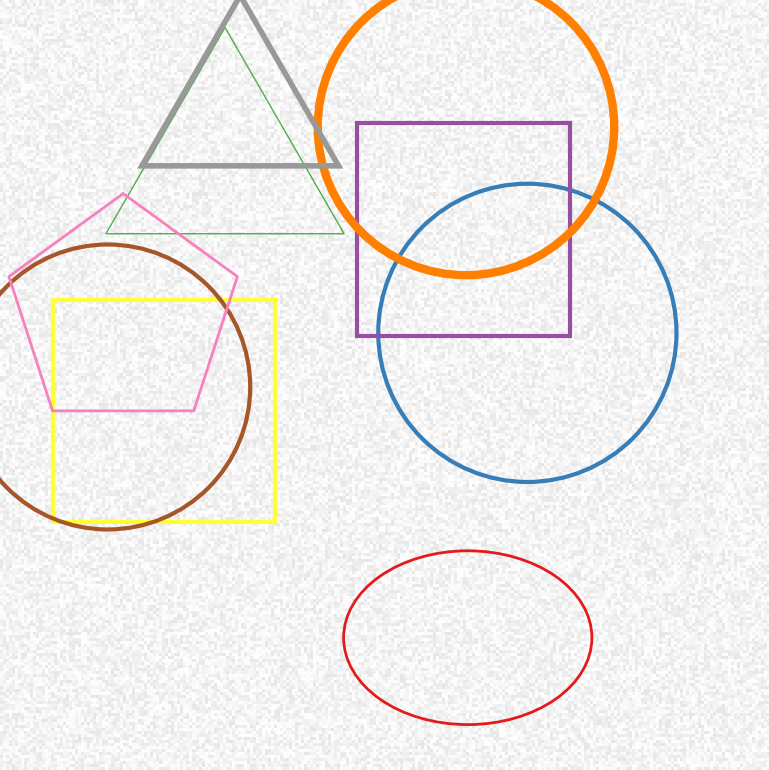[{"shape": "oval", "thickness": 1, "radius": 0.81, "center": [0.607, 0.172]}, {"shape": "circle", "thickness": 1.5, "radius": 0.97, "center": [0.685, 0.568]}, {"shape": "triangle", "thickness": 0.5, "radius": 0.89, "center": [0.292, 0.786]}, {"shape": "square", "thickness": 1.5, "radius": 0.69, "center": [0.602, 0.702]}, {"shape": "circle", "thickness": 3, "radius": 0.96, "center": [0.605, 0.835]}, {"shape": "square", "thickness": 1.5, "radius": 0.72, "center": [0.213, 0.466]}, {"shape": "circle", "thickness": 1.5, "radius": 0.93, "center": [0.14, 0.497]}, {"shape": "pentagon", "thickness": 1, "radius": 0.78, "center": [0.16, 0.593]}, {"shape": "triangle", "thickness": 2, "radius": 0.74, "center": [0.312, 0.858]}]